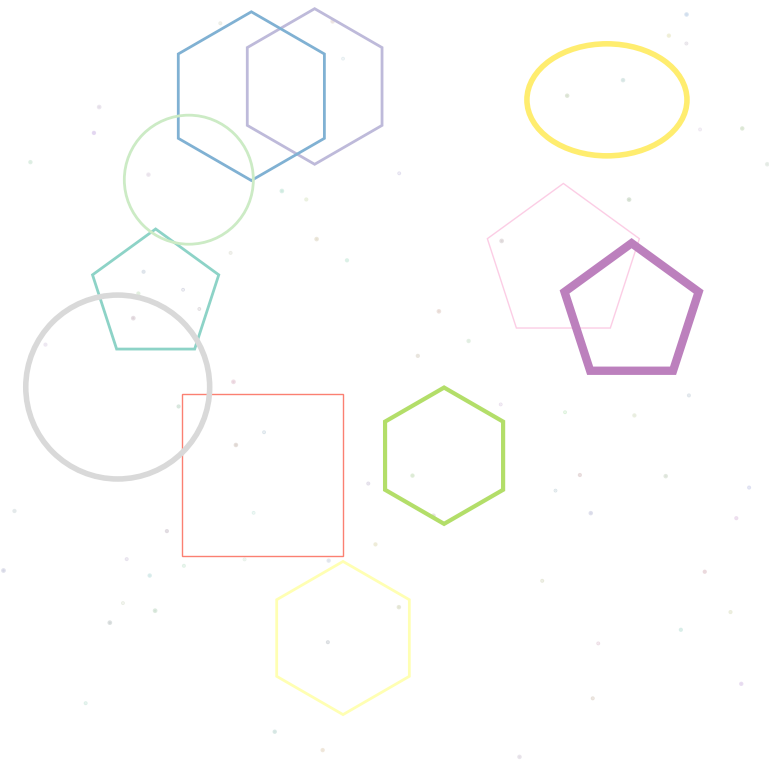[{"shape": "pentagon", "thickness": 1, "radius": 0.43, "center": [0.202, 0.616]}, {"shape": "hexagon", "thickness": 1, "radius": 0.5, "center": [0.445, 0.171]}, {"shape": "hexagon", "thickness": 1, "radius": 0.51, "center": [0.409, 0.888]}, {"shape": "square", "thickness": 0.5, "radius": 0.53, "center": [0.341, 0.383]}, {"shape": "hexagon", "thickness": 1, "radius": 0.55, "center": [0.326, 0.875]}, {"shape": "hexagon", "thickness": 1.5, "radius": 0.44, "center": [0.577, 0.408]}, {"shape": "pentagon", "thickness": 0.5, "radius": 0.52, "center": [0.732, 0.658]}, {"shape": "circle", "thickness": 2, "radius": 0.6, "center": [0.153, 0.497]}, {"shape": "pentagon", "thickness": 3, "radius": 0.46, "center": [0.82, 0.593]}, {"shape": "circle", "thickness": 1, "radius": 0.42, "center": [0.245, 0.767]}, {"shape": "oval", "thickness": 2, "radius": 0.52, "center": [0.788, 0.87]}]